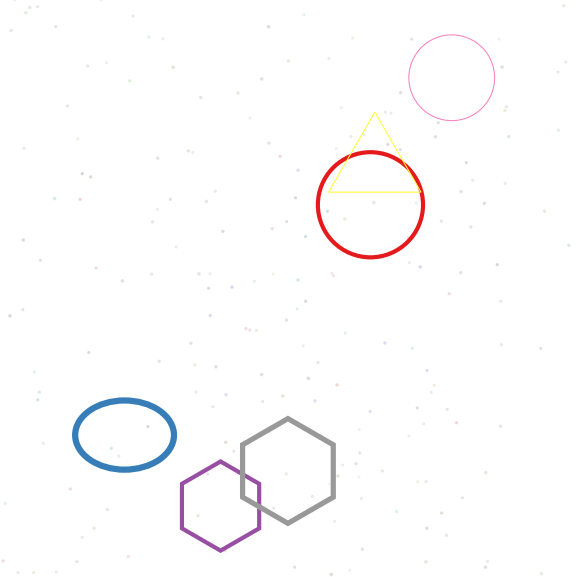[{"shape": "circle", "thickness": 2, "radius": 0.46, "center": [0.641, 0.645]}, {"shape": "oval", "thickness": 3, "radius": 0.43, "center": [0.216, 0.246]}, {"shape": "hexagon", "thickness": 2, "radius": 0.39, "center": [0.382, 0.123]}, {"shape": "triangle", "thickness": 0.5, "radius": 0.46, "center": [0.649, 0.713]}, {"shape": "circle", "thickness": 0.5, "radius": 0.37, "center": [0.782, 0.864]}, {"shape": "hexagon", "thickness": 2.5, "radius": 0.45, "center": [0.499, 0.184]}]